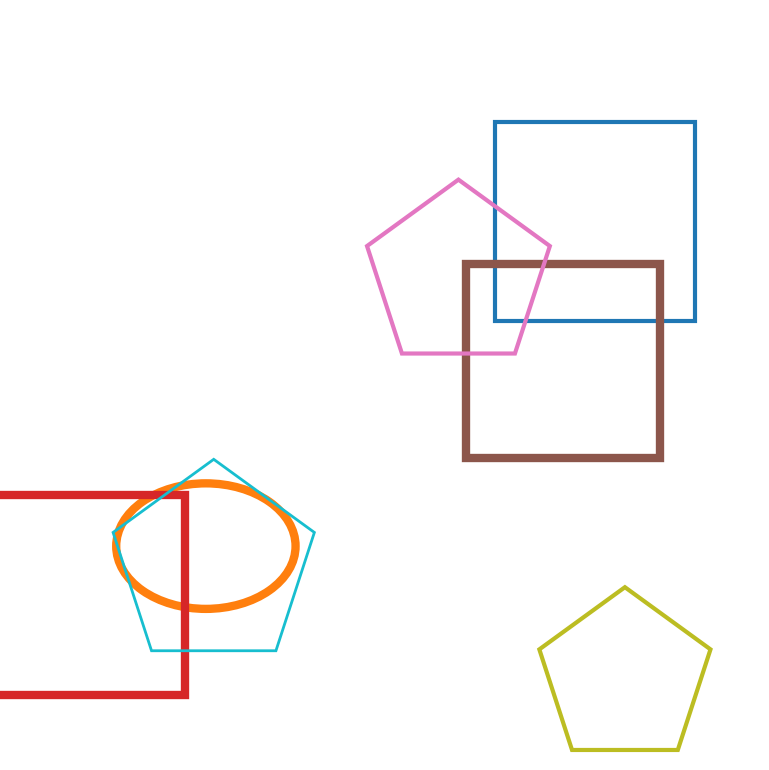[{"shape": "square", "thickness": 1.5, "radius": 0.65, "center": [0.773, 0.712]}, {"shape": "oval", "thickness": 3, "radius": 0.58, "center": [0.267, 0.291]}, {"shape": "square", "thickness": 3, "radius": 0.65, "center": [0.11, 0.227]}, {"shape": "square", "thickness": 3, "radius": 0.63, "center": [0.731, 0.531]}, {"shape": "pentagon", "thickness": 1.5, "radius": 0.62, "center": [0.595, 0.642]}, {"shape": "pentagon", "thickness": 1.5, "radius": 0.58, "center": [0.812, 0.121]}, {"shape": "pentagon", "thickness": 1, "radius": 0.69, "center": [0.278, 0.266]}]